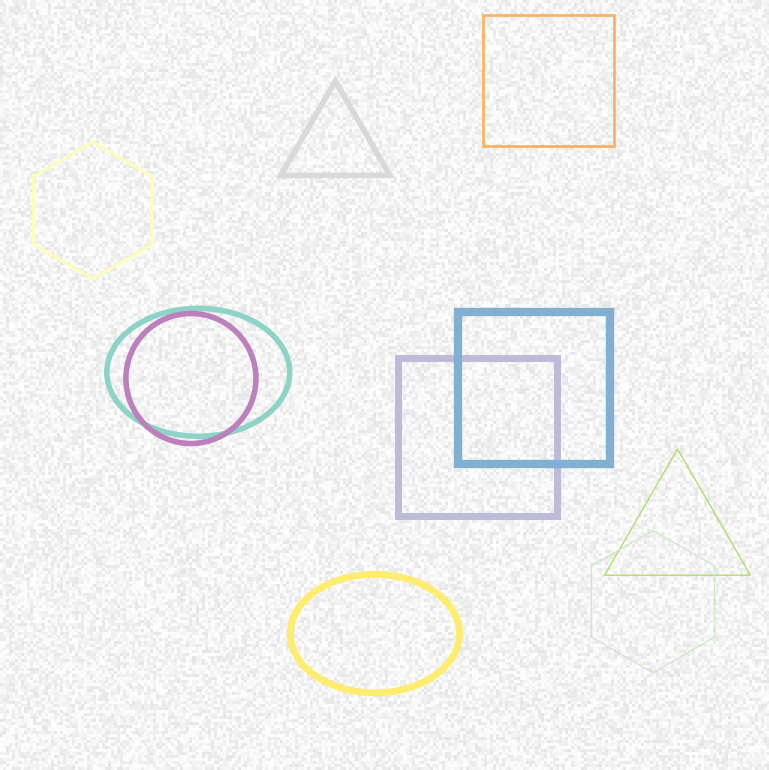[{"shape": "oval", "thickness": 2, "radius": 0.59, "center": [0.258, 0.516]}, {"shape": "hexagon", "thickness": 1, "radius": 0.44, "center": [0.121, 0.727]}, {"shape": "square", "thickness": 2.5, "radius": 0.52, "center": [0.62, 0.432]}, {"shape": "square", "thickness": 3, "radius": 0.49, "center": [0.694, 0.496]}, {"shape": "square", "thickness": 1, "radius": 0.43, "center": [0.712, 0.895]}, {"shape": "triangle", "thickness": 0.5, "radius": 0.55, "center": [0.88, 0.308]}, {"shape": "triangle", "thickness": 2, "radius": 0.41, "center": [0.436, 0.813]}, {"shape": "circle", "thickness": 2, "radius": 0.42, "center": [0.248, 0.508]}, {"shape": "hexagon", "thickness": 0.5, "radius": 0.46, "center": [0.848, 0.219]}, {"shape": "oval", "thickness": 2.5, "radius": 0.55, "center": [0.487, 0.177]}]